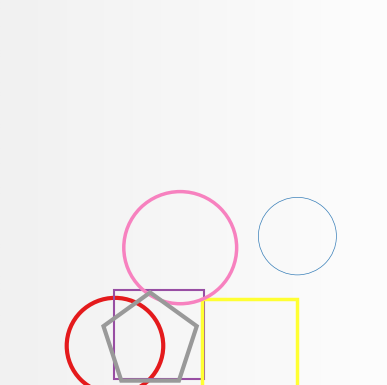[{"shape": "circle", "thickness": 3, "radius": 0.62, "center": [0.297, 0.102]}, {"shape": "circle", "thickness": 0.5, "radius": 0.5, "center": [0.767, 0.387]}, {"shape": "square", "thickness": 1.5, "radius": 0.58, "center": [0.41, 0.131]}, {"shape": "square", "thickness": 2.5, "radius": 0.62, "center": [0.644, 0.1]}, {"shape": "circle", "thickness": 2.5, "radius": 0.73, "center": [0.465, 0.357]}, {"shape": "pentagon", "thickness": 3, "radius": 0.63, "center": [0.387, 0.114]}]